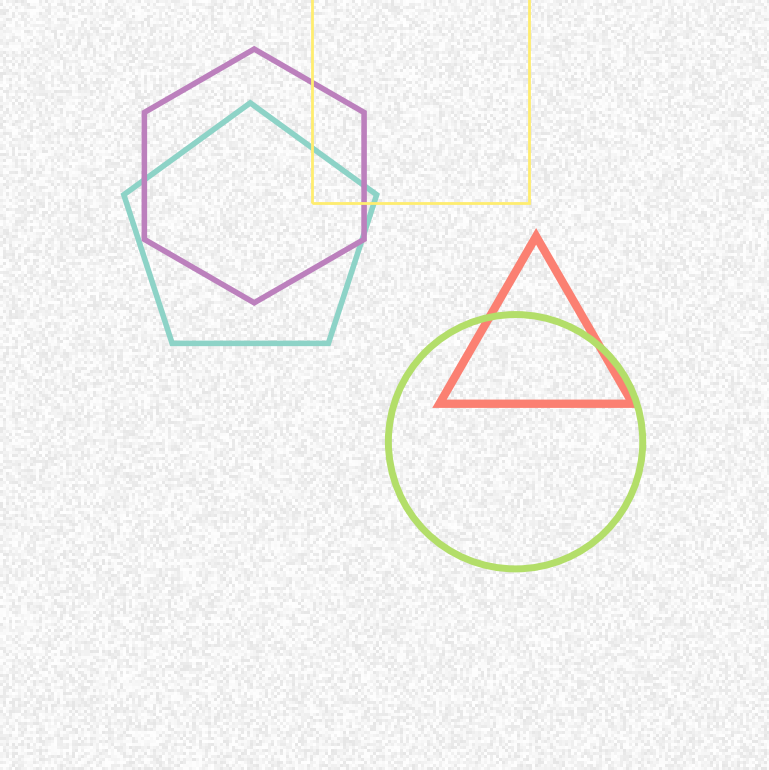[{"shape": "pentagon", "thickness": 2, "radius": 0.86, "center": [0.325, 0.694]}, {"shape": "triangle", "thickness": 3, "radius": 0.72, "center": [0.696, 0.548]}, {"shape": "circle", "thickness": 2.5, "radius": 0.83, "center": [0.67, 0.426]}, {"shape": "hexagon", "thickness": 2, "radius": 0.82, "center": [0.33, 0.772]}, {"shape": "square", "thickness": 1, "radius": 0.7, "center": [0.546, 0.877]}]